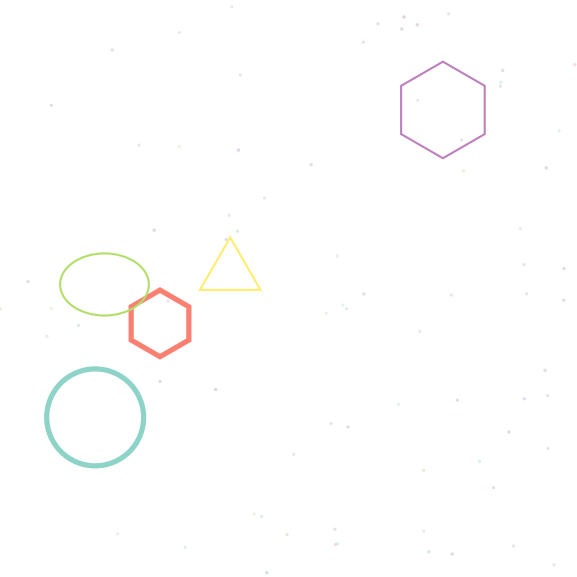[{"shape": "circle", "thickness": 2.5, "radius": 0.42, "center": [0.165, 0.276]}, {"shape": "hexagon", "thickness": 2.5, "radius": 0.29, "center": [0.277, 0.439]}, {"shape": "oval", "thickness": 1, "radius": 0.38, "center": [0.181, 0.507]}, {"shape": "hexagon", "thickness": 1, "radius": 0.42, "center": [0.767, 0.809]}, {"shape": "triangle", "thickness": 1, "radius": 0.3, "center": [0.399, 0.527]}]